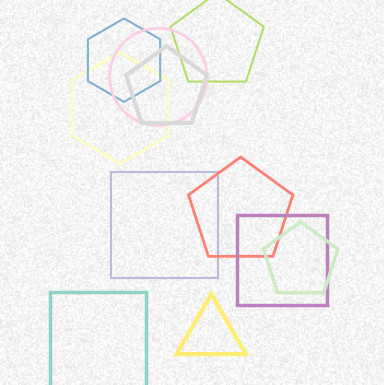[{"shape": "square", "thickness": 2.5, "radius": 0.62, "center": [0.254, 0.116]}, {"shape": "hexagon", "thickness": 1.5, "radius": 0.72, "center": [0.313, 0.72]}, {"shape": "square", "thickness": 1.5, "radius": 0.69, "center": [0.427, 0.416]}, {"shape": "pentagon", "thickness": 2, "radius": 0.71, "center": [0.625, 0.45]}, {"shape": "hexagon", "thickness": 1.5, "radius": 0.54, "center": [0.322, 0.844]}, {"shape": "pentagon", "thickness": 1.5, "radius": 0.64, "center": [0.564, 0.891]}, {"shape": "circle", "thickness": 2, "radius": 0.63, "center": [0.411, 0.8]}, {"shape": "pentagon", "thickness": 3, "radius": 0.55, "center": [0.433, 0.77]}, {"shape": "square", "thickness": 2.5, "radius": 0.59, "center": [0.733, 0.325]}, {"shape": "pentagon", "thickness": 2.5, "radius": 0.51, "center": [0.781, 0.322]}, {"shape": "triangle", "thickness": 3, "radius": 0.52, "center": [0.549, 0.132]}]